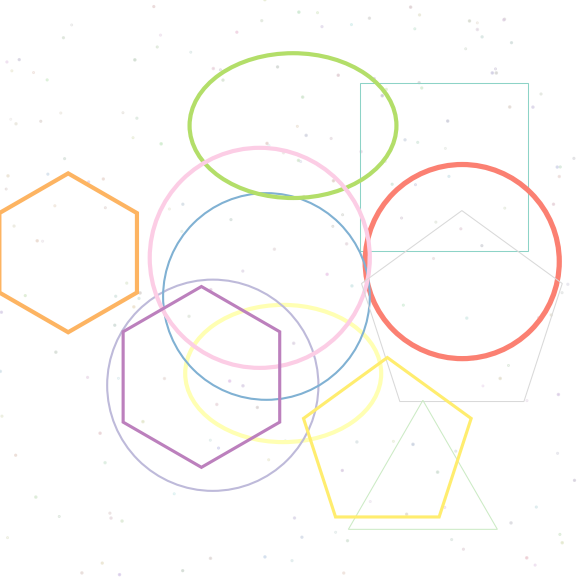[{"shape": "square", "thickness": 0.5, "radius": 0.73, "center": [0.768, 0.711]}, {"shape": "oval", "thickness": 2, "radius": 0.85, "center": [0.49, 0.352]}, {"shape": "circle", "thickness": 1, "radius": 0.91, "center": [0.368, 0.332]}, {"shape": "circle", "thickness": 2.5, "radius": 0.84, "center": [0.8, 0.546]}, {"shape": "circle", "thickness": 1, "radius": 0.89, "center": [0.461, 0.486]}, {"shape": "hexagon", "thickness": 2, "radius": 0.69, "center": [0.118, 0.561]}, {"shape": "oval", "thickness": 2, "radius": 0.9, "center": [0.507, 0.782]}, {"shape": "circle", "thickness": 2, "radius": 0.95, "center": [0.45, 0.553]}, {"shape": "pentagon", "thickness": 0.5, "radius": 0.91, "center": [0.8, 0.452]}, {"shape": "hexagon", "thickness": 1.5, "radius": 0.78, "center": [0.349, 0.346]}, {"shape": "triangle", "thickness": 0.5, "radius": 0.74, "center": [0.732, 0.157]}, {"shape": "pentagon", "thickness": 1.5, "radius": 0.76, "center": [0.671, 0.227]}]